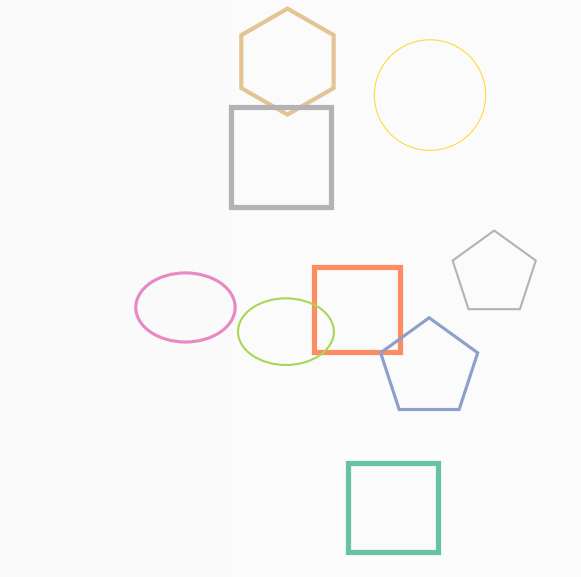[{"shape": "square", "thickness": 2.5, "radius": 0.39, "center": [0.677, 0.12]}, {"shape": "square", "thickness": 2.5, "radius": 0.37, "center": [0.614, 0.463]}, {"shape": "pentagon", "thickness": 1.5, "radius": 0.44, "center": [0.738, 0.361]}, {"shape": "oval", "thickness": 1.5, "radius": 0.43, "center": [0.319, 0.467]}, {"shape": "oval", "thickness": 1, "radius": 0.41, "center": [0.492, 0.425]}, {"shape": "circle", "thickness": 0.5, "radius": 0.48, "center": [0.74, 0.834]}, {"shape": "hexagon", "thickness": 2, "radius": 0.46, "center": [0.495, 0.892]}, {"shape": "square", "thickness": 2.5, "radius": 0.43, "center": [0.483, 0.728]}, {"shape": "pentagon", "thickness": 1, "radius": 0.38, "center": [0.85, 0.525]}]